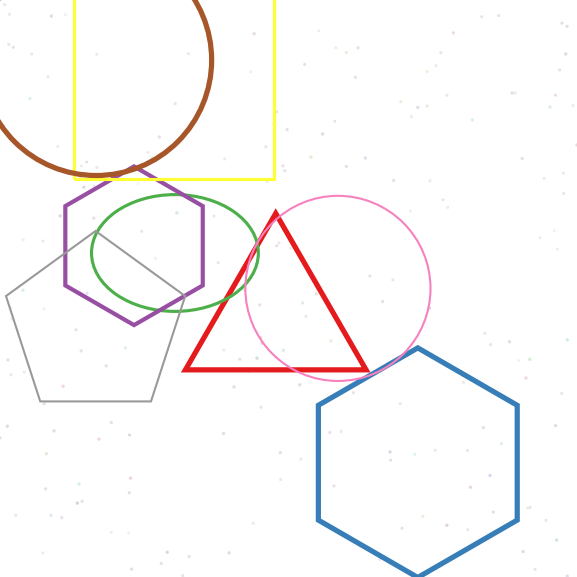[{"shape": "triangle", "thickness": 2.5, "radius": 0.9, "center": [0.477, 0.449]}, {"shape": "hexagon", "thickness": 2.5, "radius": 0.99, "center": [0.723, 0.198]}, {"shape": "oval", "thickness": 1.5, "radius": 0.72, "center": [0.303, 0.561]}, {"shape": "hexagon", "thickness": 2, "radius": 0.69, "center": [0.232, 0.574]}, {"shape": "square", "thickness": 1.5, "radius": 0.87, "center": [0.302, 0.861]}, {"shape": "circle", "thickness": 2.5, "radius": 1.0, "center": [0.167, 0.895]}, {"shape": "circle", "thickness": 1, "radius": 0.8, "center": [0.585, 0.5]}, {"shape": "pentagon", "thickness": 1, "radius": 0.82, "center": [0.166, 0.436]}]